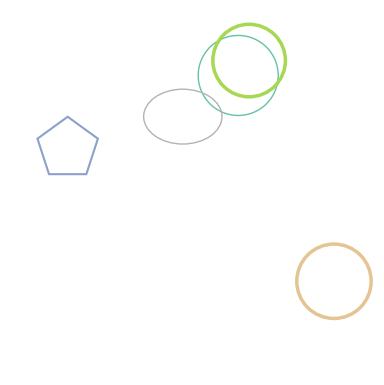[{"shape": "circle", "thickness": 1, "radius": 0.52, "center": [0.619, 0.804]}, {"shape": "pentagon", "thickness": 1.5, "radius": 0.41, "center": [0.176, 0.614]}, {"shape": "circle", "thickness": 2.5, "radius": 0.47, "center": [0.647, 0.843]}, {"shape": "circle", "thickness": 2.5, "radius": 0.48, "center": [0.867, 0.269]}, {"shape": "oval", "thickness": 1, "radius": 0.51, "center": [0.475, 0.697]}]